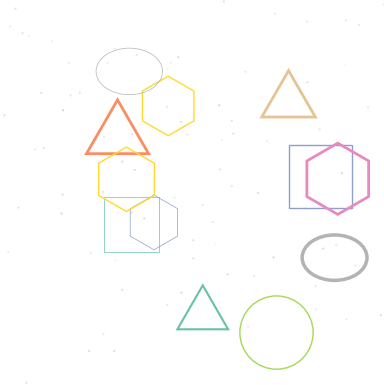[{"shape": "square", "thickness": 0.5, "radius": 0.36, "center": [0.342, 0.416]}, {"shape": "triangle", "thickness": 1.5, "radius": 0.38, "center": [0.527, 0.183]}, {"shape": "triangle", "thickness": 2, "radius": 0.47, "center": [0.305, 0.647]}, {"shape": "hexagon", "thickness": 0.5, "radius": 0.36, "center": [0.4, 0.422]}, {"shape": "square", "thickness": 1, "radius": 0.41, "center": [0.834, 0.541]}, {"shape": "hexagon", "thickness": 2, "radius": 0.46, "center": [0.877, 0.536]}, {"shape": "circle", "thickness": 1, "radius": 0.48, "center": [0.718, 0.136]}, {"shape": "hexagon", "thickness": 1, "radius": 0.42, "center": [0.329, 0.534]}, {"shape": "hexagon", "thickness": 1, "radius": 0.39, "center": [0.437, 0.725]}, {"shape": "triangle", "thickness": 2, "radius": 0.4, "center": [0.75, 0.736]}, {"shape": "oval", "thickness": 0.5, "radius": 0.43, "center": [0.336, 0.814]}, {"shape": "oval", "thickness": 2.5, "radius": 0.42, "center": [0.869, 0.331]}]